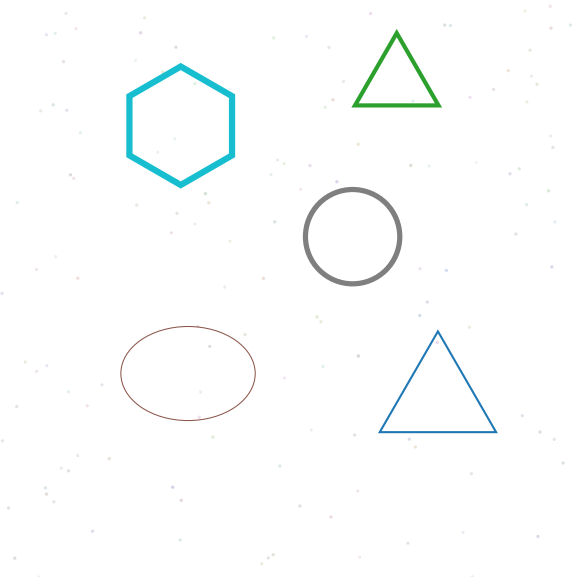[{"shape": "triangle", "thickness": 1, "radius": 0.58, "center": [0.758, 0.309]}, {"shape": "triangle", "thickness": 2, "radius": 0.42, "center": [0.687, 0.858]}, {"shape": "oval", "thickness": 0.5, "radius": 0.58, "center": [0.326, 0.352]}, {"shape": "circle", "thickness": 2.5, "radius": 0.41, "center": [0.611, 0.589]}, {"shape": "hexagon", "thickness": 3, "radius": 0.51, "center": [0.313, 0.781]}]